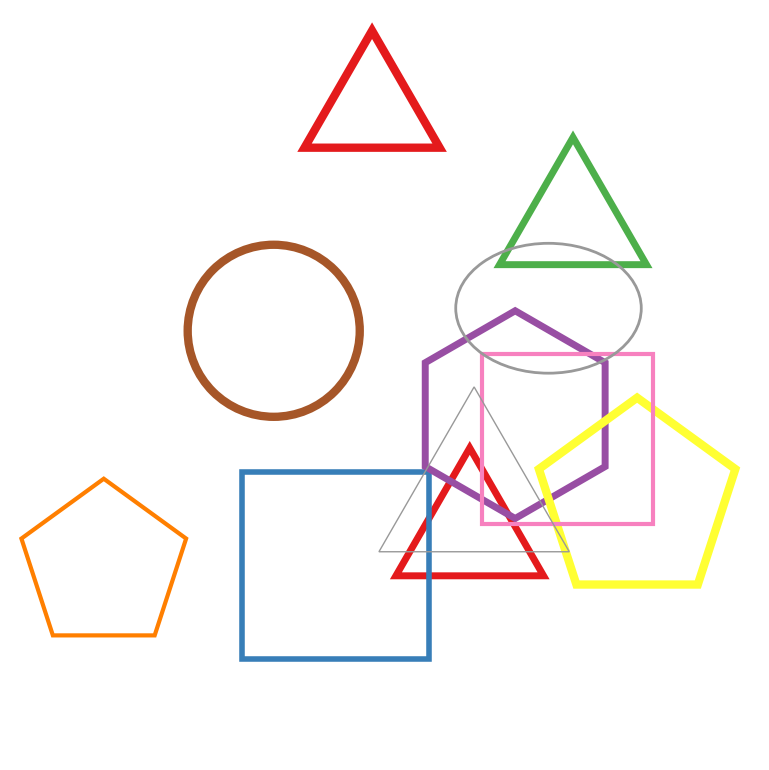[{"shape": "triangle", "thickness": 3, "radius": 0.51, "center": [0.483, 0.859]}, {"shape": "triangle", "thickness": 2.5, "radius": 0.55, "center": [0.61, 0.308]}, {"shape": "square", "thickness": 2, "radius": 0.61, "center": [0.435, 0.266]}, {"shape": "triangle", "thickness": 2.5, "radius": 0.55, "center": [0.744, 0.711]}, {"shape": "hexagon", "thickness": 2.5, "radius": 0.67, "center": [0.669, 0.462]}, {"shape": "pentagon", "thickness": 1.5, "radius": 0.56, "center": [0.135, 0.266]}, {"shape": "pentagon", "thickness": 3, "radius": 0.67, "center": [0.827, 0.349]}, {"shape": "circle", "thickness": 3, "radius": 0.56, "center": [0.355, 0.57]}, {"shape": "square", "thickness": 1.5, "radius": 0.55, "center": [0.737, 0.43]}, {"shape": "triangle", "thickness": 0.5, "radius": 0.71, "center": [0.616, 0.355]}, {"shape": "oval", "thickness": 1, "radius": 0.6, "center": [0.712, 0.6]}]